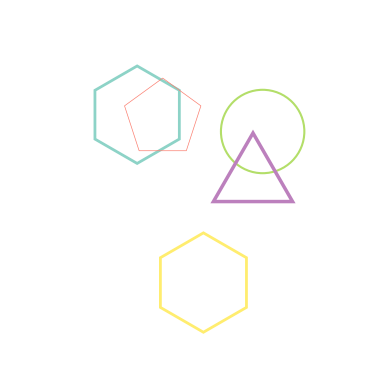[{"shape": "hexagon", "thickness": 2, "radius": 0.63, "center": [0.356, 0.702]}, {"shape": "pentagon", "thickness": 0.5, "radius": 0.52, "center": [0.423, 0.693]}, {"shape": "circle", "thickness": 1.5, "radius": 0.54, "center": [0.682, 0.658]}, {"shape": "triangle", "thickness": 2.5, "radius": 0.59, "center": [0.657, 0.536]}, {"shape": "hexagon", "thickness": 2, "radius": 0.65, "center": [0.528, 0.266]}]